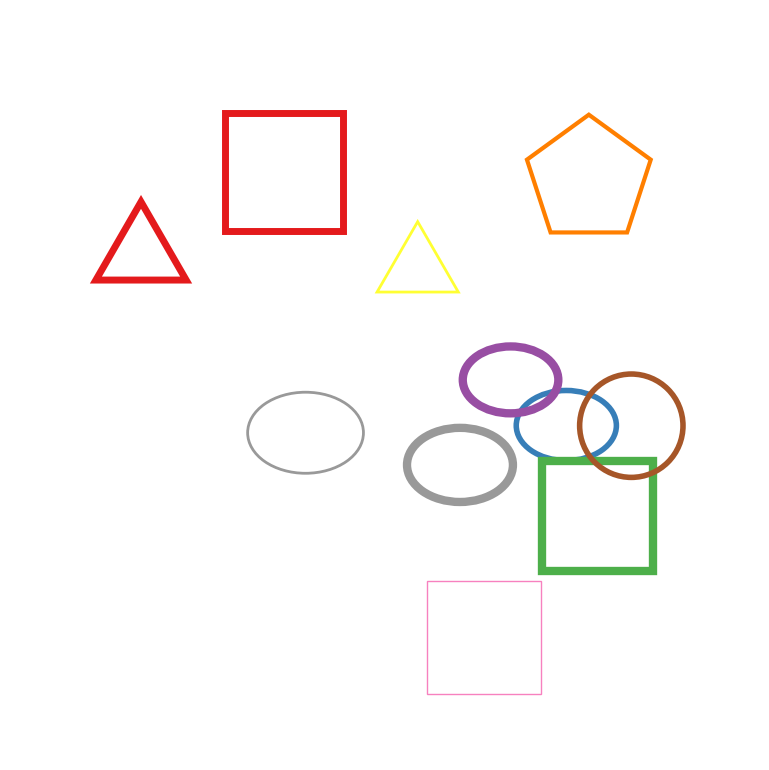[{"shape": "square", "thickness": 2.5, "radius": 0.38, "center": [0.369, 0.777]}, {"shape": "triangle", "thickness": 2.5, "radius": 0.34, "center": [0.183, 0.67]}, {"shape": "oval", "thickness": 2, "radius": 0.33, "center": [0.735, 0.447]}, {"shape": "square", "thickness": 3, "radius": 0.36, "center": [0.776, 0.33]}, {"shape": "oval", "thickness": 3, "radius": 0.31, "center": [0.663, 0.507]}, {"shape": "pentagon", "thickness": 1.5, "radius": 0.42, "center": [0.765, 0.767]}, {"shape": "triangle", "thickness": 1, "radius": 0.3, "center": [0.542, 0.651]}, {"shape": "circle", "thickness": 2, "radius": 0.34, "center": [0.82, 0.447]}, {"shape": "square", "thickness": 0.5, "radius": 0.37, "center": [0.629, 0.172]}, {"shape": "oval", "thickness": 3, "radius": 0.34, "center": [0.597, 0.396]}, {"shape": "oval", "thickness": 1, "radius": 0.38, "center": [0.397, 0.438]}]